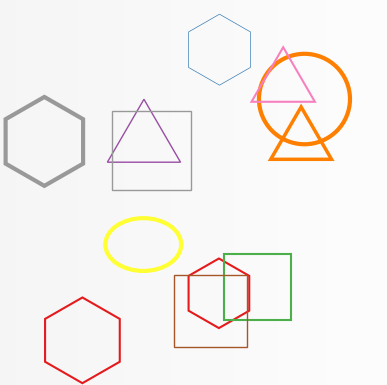[{"shape": "hexagon", "thickness": 1.5, "radius": 0.56, "center": [0.213, 0.116]}, {"shape": "hexagon", "thickness": 1.5, "radius": 0.45, "center": [0.565, 0.238]}, {"shape": "hexagon", "thickness": 0.5, "radius": 0.46, "center": [0.566, 0.871]}, {"shape": "square", "thickness": 1.5, "radius": 0.43, "center": [0.664, 0.255]}, {"shape": "triangle", "thickness": 1, "radius": 0.54, "center": [0.371, 0.633]}, {"shape": "circle", "thickness": 3, "radius": 0.59, "center": [0.786, 0.743]}, {"shape": "triangle", "thickness": 2.5, "radius": 0.45, "center": [0.777, 0.632]}, {"shape": "oval", "thickness": 3, "radius": 0.49, "center": [0.37, 0.365]}, {"shape": "square", "thickness": 1, "radius": 0.47, "center": [0.543, 0.192]}, {"shape": "triangle", "thickness": 1.5, "radius": 0.47, "center": [0.731, 0.783]}, {"shape": "hexagon", "thickness": 3, "radius": 0.58, "center": [0.114, 0.633]}, {"shape": "square", "thickness": 1, "radius": 0.51, "center": [0.39, 0.609]}]